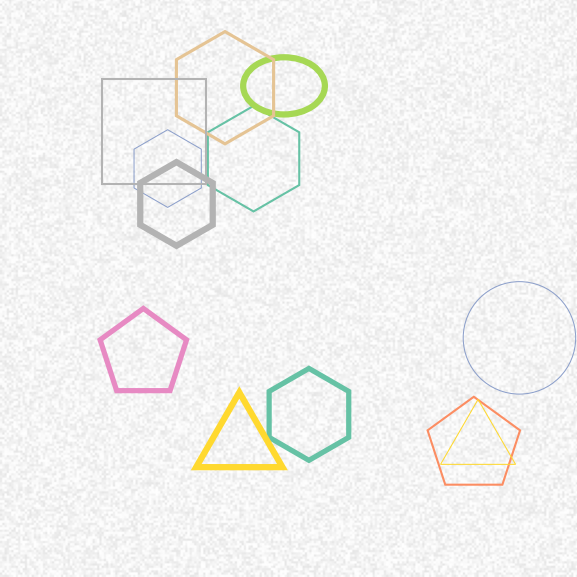[{"shape": "hexagon", "thickness": 2.5, "radius": 0.4, "center": [0.535, 0.282]}, {"shape": "hexagon", "thickness": 1, "radius": 0.46, "center": [0.439, 0.724]}, {"shape": "pentagon", "thickness": 1, "radius": 0.42, "center": [0.82, 0.228]}, {"shape": "hexagon", "thickness": 0.5, "radius": 0.34, "center": [0.29, 0.707]}, {"shape": "circle", "thickness": 0.5, "radius": 0.49, "center": [0.899, 0.414]}, {"shape": "pentagon", "thickness": 2.5, "radius": 0.39, "center": [0.248, 0.386]}, {"shape": "oval", "thickness": 3, "radius": 0.35, "center": [0.492, 0.85]}, {"shape": "triangle", "thickness": 0.5, "radius": 0.37, "center": [0.828, 0.233]}, {"shape": "triangle", "thickness": 3, "radius": 0.43, "center": [0.414, 0.233]}, {"shape": "hexagon", "thickness": 1.5, "radius": 0.49, "center": [0.39, 0.847]}, {"shape": "square", "thickness": 1, "radius": 0.45, "center": [0.267, 0.772]}, {"shape": "hexagon", "thickness": 3, "radius": 0.36, "center": [0.306, 0.646]}]